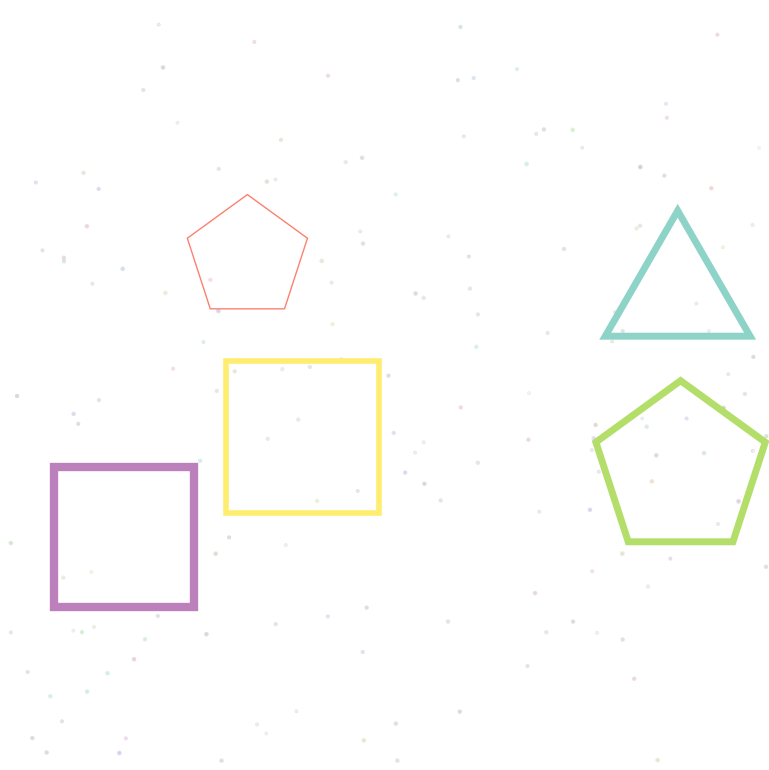[{"shape": "triangle", "thickness": 2.5, "radius": 0.54, "center": [0.88, 0.618]}, {"shape": "pentagon", "thickness": 0.5, "radius": 0.41, "center": [0.321, 0.665]}, {"shape": "pentagon", "thickness": 2.5, "radius": 0.58, "center": [0.884, 0.39]}, {"shape": "square", "thickness": 3, "radius": 0.45, "center": [0.161, 0.303]}, {"shape": "square", "thickness": 2, "radius": 0.49, "center": [0.393, 0.432]}]